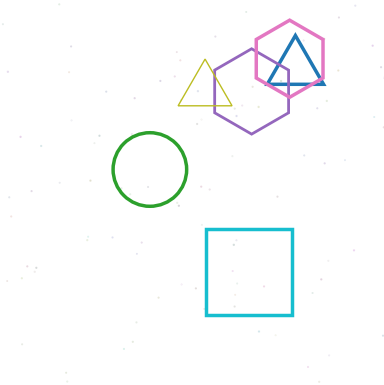[{"shape": "triangle", "thickness": 2.5, "radius": 0.42, "center": [0.767, 0.823]}, {"shape": "circle", "thickness": 2.5, "radius": 0.48, "center": [0.389, 0.56]}, {"shape": "hexagon", "thickness": 2, "radius": 0.55, "center": [0.654, 0.762]}, {"shape": "hexagon", "thickness": 2.5, "radius": 0.5, "center": [0.752, 0.847]}, {"shape": "triangle", "thickness": 1, "radius": 0.4, "center": [0.533, 0.766]}, {"shape": "square", "thickness": 2.5, "radius": 0.56, "center": [0.647, 0.293]}]